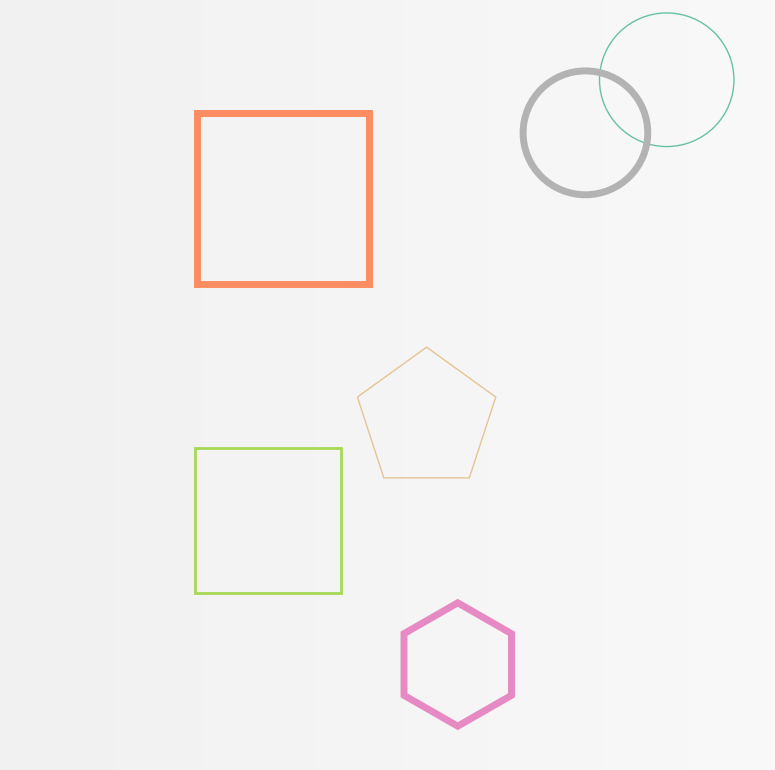[{"shape": "circle", "thickness": 0.5, "radius": 0.43, "center": [0.86, 0.896]}, {"shape": "square", "thickness": 2.5, "radius": 0.55, "center": [0.365, 0.742]}, {"shape": "hexagon", "thickness": 2.5, "radius": 0.4, "center": [0.591, 0.137]}, {"shape": "square", "thickness": 1, "radius": 0.47, "center": [0.345, 0.324]}, {"shape": "pentagon", "thickness": 0.5, "radius": 0.47, "center": [0.55, 0.455]}, {"shape": "circle", "thickness": 2.5, "radius": 0.4, "center": [0.755, 0.827]}]